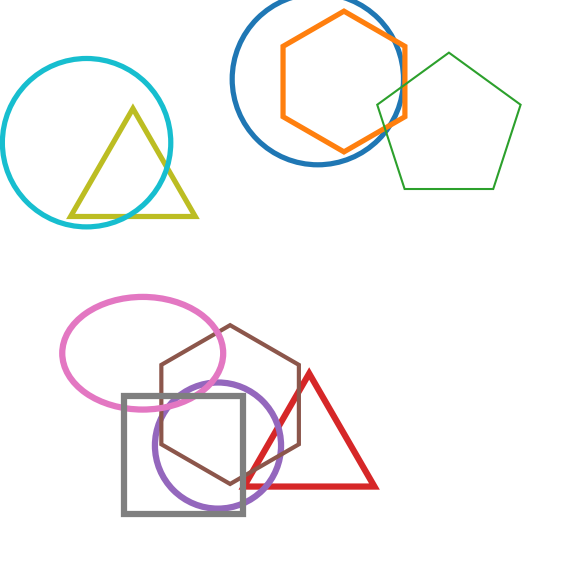[{"shape": "circle", "thickness": 2.5, "radius": 0.74, "center": [0.55, 0.862]}, {"shape": "hexagon", "thickness": 2.5, "radius": 0.61, "center": [0.596, 0.858]}, {"shape": "pentagon", "thickness": 1, "radius": 0.65, "center": [0.777, 0.777]}, {"shape": "triangle", "thickness": 3, "radius": 0.65, "center": [0.535, 0.222]}, {"shape": "circle", "thickness": 3, "radius": 0.55, "center": [0.377, 0.228]}, {"shape": "hexagon", "thickness": 2, "radius": 0.69, "center": [0.398, 0.299]}, {"shape": "oval", "thickness": 3, "radius": 0.7, "center": [0.247, 0.387]}, {"shape": "square", "thickness": 3, "radius": 0.51, "center": [0.318, 0.211]}, {"shape": "triangle", "thickness": 2.5, "radius": 0.62, "center": [0.23, 0.687]}, {"shape": "circle", "thickness": 2.5, "radius": 0.73, "center": [0.15, 0.752]}]